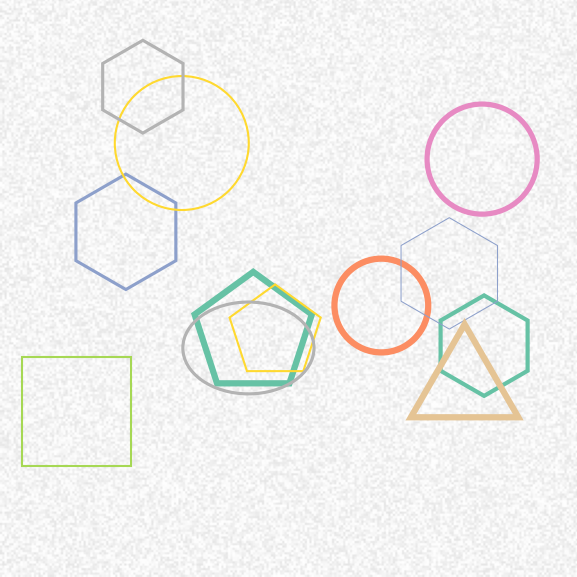[{"shape": "hexagon", "thickness": 2, "radius": 0.43, "center": [0.838, 0.401]}, {"shape": "pentagon", "thickness": 3, "radius": 0.53, "center": [0.439, 0.422]}, {"shape": "circle", "thickness": 3, "radius": 0.41, "center": [0.66, 0.47]}, {"shape": "hexagon", "thickness": 1.5, "radius": 0.5, "center": [0.218, 0.598]}, {"shape": "hexagon", "thickness": 0.5, "radius": 0.48, "center": [0.778, 0.526]}, {"shape": "circle", "thickness": 2.5, "radius": 0.48, "center": [0.835, 0.724]}, {"shape": "square", "thickness": 1, "radius": 0.47, "center": [0.133, 0.287]}, {"shape": "circle", "thickness": 1, "radius": 0.58, "center": [0.315, 0.751]}, {"shape": "pentagon", "thickness": 1, "radius": 0.41, "center": [0.476, 0.424]}, {"shape": "triangle", "thickness": 3, "radius": 0.54, "center": [0.804, 0.33]}, {"shape": "oval", "thickness": 1.5, "radius": 0.57, "center": [0.43, 0.397]}, {"shape": "hexagon", "thickness": 1.5, "radius": 0.4, "center": [0.247, 0.849]}]